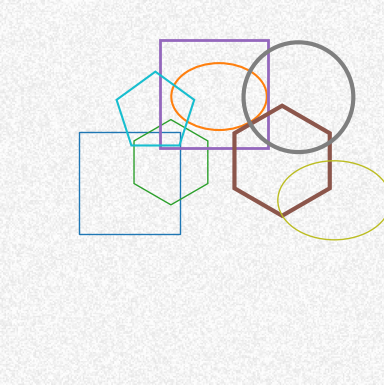[{"shape": "square", "thickness": 1, "radius": 0.66, "center": [0.336, 0.524]}, {"shape": "oval", "thickness": 1.5, "radius": 0.62, "center": [0.569, 0.749]}, {"shape": "hexagon", "thickness": 1, "radius": 0.55, "center": [0.444, 0.579]}, {"shape": "square", "thickness": 2, "radius": 0.7, "center": [0.556, 0.755]}, {"shape": "hexagon", "thickness": 3, "radius": 0.71, "center": [0.733, 0.582]}, {"shape": "circle", "thickness": 3, "radius": 0.71, "center": [0.775, 0.748]}, {"shape": "oval", "thickness": 1, "radius": 0.73, "center": [0.868, 0.48]}, {"shape": "pentagon", "thickness": 1.5, "radius": 0.53, "center": [0.404, 0.708]}]